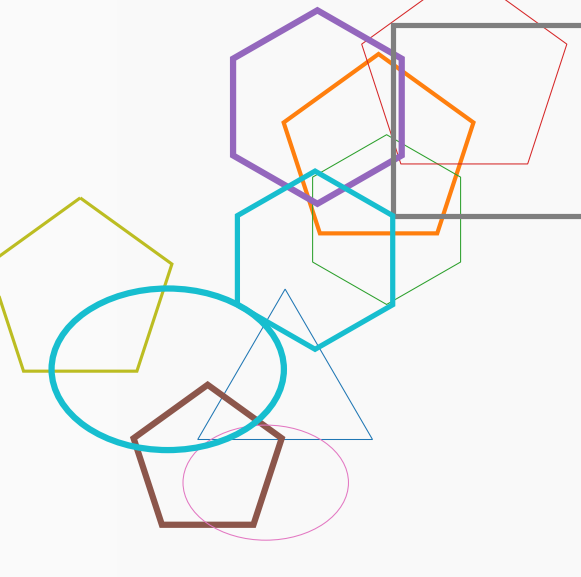[{"shape": "triangle", "thickness": 0.5, "radius": 0.87, "center": [0.491, 0.325]}, {"shape": "pentagon", "thickness": 2, "radius": 0.86, "center": [0.651, 0.734]}, {"shape": "hexagon", "thickness": 0.5, "radius": 0.73, "center": [0.665, 0.619]}, {"shape": "pentagon", "thickness": 0.5, "radius": 0.93, "center": [0.799, 0.865]}, {"shape": "hexagon", "thickness": 3, "radius": 0.84, "center": [0.546, 0.814]}, {"shape": "pentagon", "thickness": 3, "radius": 0.67, "center": [0.357, 0.199]}, {"shape": "oval", "thickness": 0.5, "radius": 0.71, "center": [0.457, 0.163]}, {"shape": "square", "thickness": 2.5, "radius": 0.83, "center": [0.842, 0.79]}, {"shape": "pentagon", "thickness": 1.5, "radius": 0.83, "center": [0.138, 0.491]}, {"shape": "oval", "thickness": 3, "radius": 1.0, "center": [0.289, 0.36]}, {"shape": "hexagon", "thickness": 2.5, "radius": 0.77, "center": [0.542, 0.549]}]